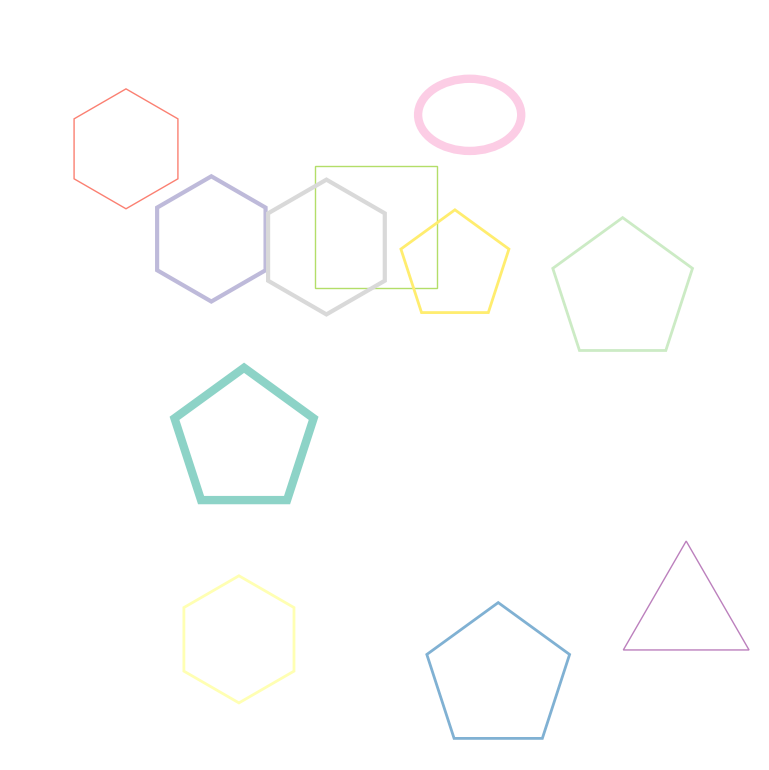[{"shape": "pentagon", "thickness": 3, "radius": 0.47, "center": [0.317, 0.427]}, {"shape": "hexagon", "thickness": 1, "radius": 0.41, "center": [0.31, 0.17]}, {"shape": "hexagon", "thickness": 1.5, "radius": 0.41, "center": [0.274, 0.69]}, {"shape": "hexagon", "thickness": 0.5, "radius": 0.39, "center": [0.164, 0.807]}, {"shape": "pentagon", "thickness": 1, "radius": 0.49, "center": [0.647, 0.12]}, {"shape": "square", "thickness": 0.5, "radius": 0.39, "center": [0.488, 0.706]}, {"shape": "oval", "thickness": 3, "radius": 0.33, "center": [0.61, 0.851]}, {"shape": "hexagon", "thickness": 1.5, "radius": 0.44, "center": [0.424, 0.679]}, {"shape": "triangle", "thickness": 0.5, "radius": 0.47, "center": [0.891, 0.203]}, {"shape": "pentagon", "thickness": 1, "radius": 0.48, "center": [0.809, 0.622]}, {"shape": "pentagon", "thickness": 1, "radius": 0.37, "center": [0.591, 0.654]}]